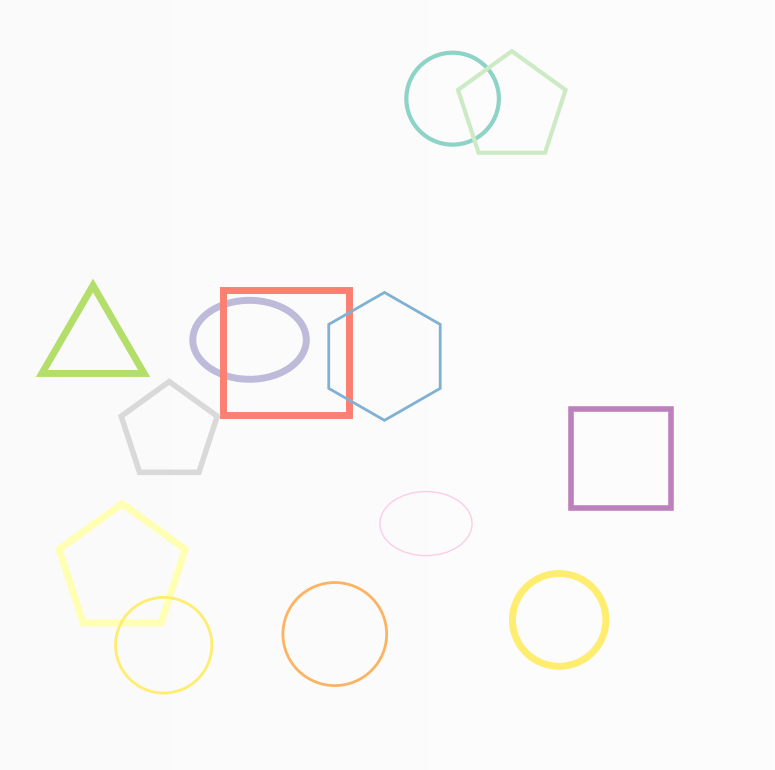[{"shape": "circle", "thickness": 1.5, "radius": 0.3, "center": [0.584, 0.872]}, {"shape": "pentagon", "thickness": 2.5, "radius": 0.43, "center": [0.158, 0.26]}, {"shape": "oval", "thickness": 2.5, "radius": 0.37, "center": [0.322, 0.559]}, {"shape": "square", "thickness": 2.5, "radius": 0.41, "center": [0.369, 0.542]}, {"shape": "hexagon", "thickness": 1, "radius": 0.42, "center": [0.496, 0.537]}, {"shape": "circle", "thickness": 1, "radius": 0.33, "center": [0.432, 0.177]}, {"shape": "triangle", "thickness": 2.5, "radius": 0.38, "center": [0.12, 0.553]}, {"shape": "oval", "thickness": 0.5, "radius": 0.3, "center": [0.55, 0.32]}, {"shape": "pentagon", "thickness": 2, "radius": 0.33, "center": [0.218, 0.439]}, {"shape": "square", "thickness": 2, "radius": 0.32, "center": [0.801, 0.404]}, {"shape": "pentagon", "thickness": 1.5, "radius": 0.36, "center": [0.66, 0.861]}, {"shape": "circle", "thickness": 1, "radius": 0.31, "center": [0.211, 0.162]}, {"shape": "circle", "thickness": 2.5, "radius": 0.3, "center": [0.722, 0.195]}]